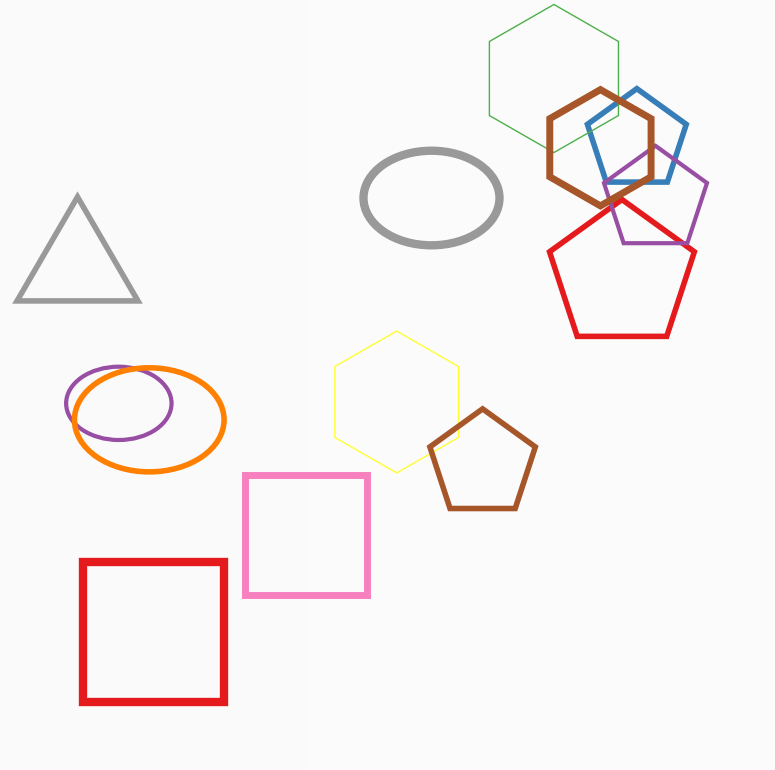[{"shape": "square", "thickness": 3, "radius": 0.46, "center": [0.198, 0.18]}, {"shape": "pentagon", "thickness": 2, "radius": 0.49, "center": [0.803, 0.643]}, {"shape": "pentagon", "thickness": 2, "radius": 0.34, "center": [0.822, 0.818]}, {"shape": "hexagon", "thickness": 0.5, "radius": 0.48, "center": [0.715, 0.898]}, {"shape": "oval", "thickness": 1.5, "radius": 0.34, "center": [0.153, 0.476]}, {"shape": "pentagon", "thickness": 1.5, "radius": 0.35, "center": [0.846, 0.741]}, {"shape": "oval", "thickness": 2, "radius": 0.48, "center": [0.193, 0.455]}, {"shape": "hexagon", "thickness": 0.5, "radius": 0.46, "center": [0.512, 0.478]}, {"shape": "hexagon", "thickness": 2.5, "radius": 0.38, "center": [0.775, 0.808]}, {"shape": "pentagon", "thickness": 2, "radius": 0.36, "center": [0.623, 0.397]}, {"shape": "square", "thickness": 2.5, "radius": 0.39, "center": [0.395, 0.305]}, {"shape": "oval", "thickness": 3, "radius": 0.44, "center": [0.557, 0.743]}, {"shape": "triangle", "thickness": 2, "radius": 0.45, "center": [0.1, 0.654]}]